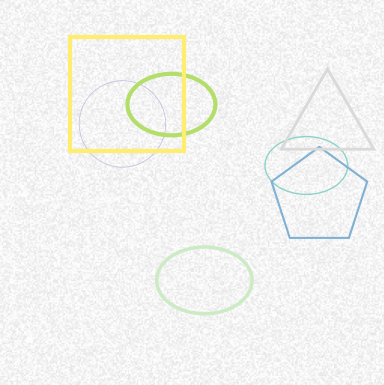[{"shape": "oval", "thickness": 1, "radius": 0.54, "center": [0.796, 0.57]}, {"shape": "circle", "thickness": 0.5, "radius": 0.56, "center": [0.318, 0.678]}, {"shape": "pentagon", "thickness": 1.5, "radius": 0.65, "center": [0.829, 0.488]}, {"shape": "oval", "thickness": 3, "radius": 0.57, "center": [0.445, 0.728]}, {"shape": "triangle", "thickness": 2, "radius": 0.69, "center": [0.851, 0.682]}, {"shape": "oval", "thickness": 2.5, "radius": 0.62, "center": [0.531, 0.272]}, {"shape": "square", "thickness": 3, "radius": 0.74, "center": [0.33, 0.756]}]